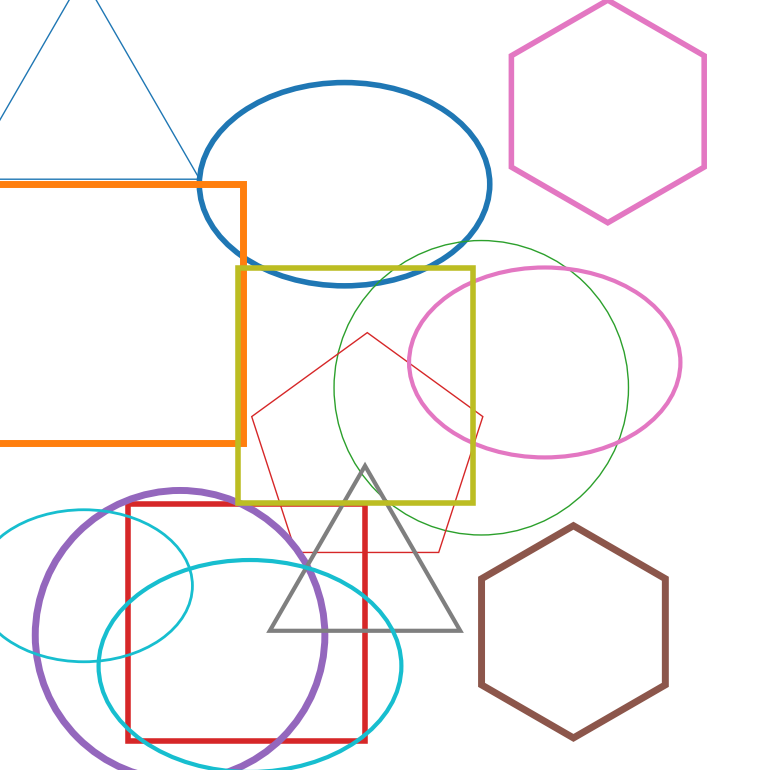[{"shape": "oval", "thickness": 2, "radius": 0.94, "center": [0.447, 0.761]}, {"shape": "triangle", "thickness": 0.5, "radius": 0.88, "center": [0.107, 0.855]}, {"shape": "square", "thickness": 2.5, "radius": 0.84, "center": [0.148, 0.593]}, {"shape": "circle", "thickness": 0.5, "radius": 0.96, "center": [0.625, 0.496]}, {"shape": "square", "thickness": 2, "radius": 0.77, "center": [0.321, 0.192]}, {"shape": "pentagon", "thickness": 0.5, "radius": 0.79, "center": [0.477, 0.41]}, {"shape": "circle", "thickness": 2.5, "radius": 0.94, "center": [0.234, 0.175]}, {"shape": "hexagon", "thickness": 2.5, "radius": 0.69, "center": [0.745, 0.179]}, {"shape": "hexagon", "thickness": 2, "radius": 0.72, "center": [0.789, 0.855]}, {"shape": "oval", "thickness": 1.5, "radius": 0.88, "center": [0.707, 0.529]}, {"shape": "triangle", "thickness": 1.5, "radius": 0.71, "center": [0.474, 0.252]}, {"shape": "square", "thickness": 2, "radius": 0.76, "center": [0.462, 0.5]}, {"shape": "oval", "thickness": 1, "radius": 0.71, "center": [0.109, 0.239]}, {"shape": "oval", "thickness": 1.5, "radius": 0.98, "center": [0.325, 0.135]}]